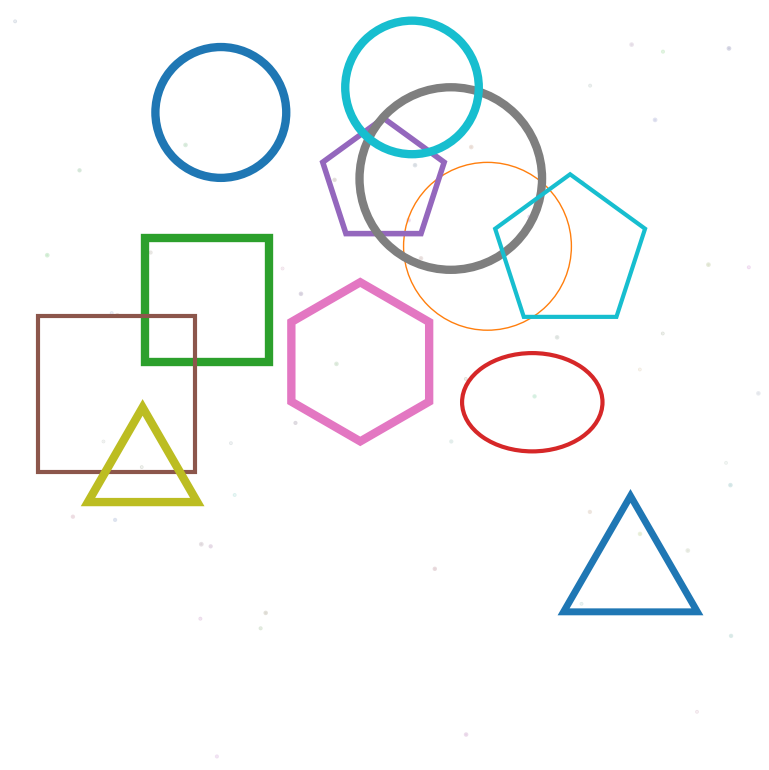[{"shape": "circle", "thickness": 3, "radius": 0.42, "center": [0.287, 0.854]}, {"shape": "triangle", "thickness": 2.5, "radius": 0.5, "center": [0.819, 0.256]}, {"shape": "circle", "thickness": 0.5, "radius": 0.54, "center": [0.633, 0.68]}, {"shape": "square", "thickness": 3, "radius": 0.4, "center": [0.269, 0.61]}, {"shape": "oval", "thickness": 1.5, "radius": 0.46, "center": [0.691, 0.478]}, {"shape": "pentagon", "thickness": 2, "radius": 0.41, "center": [0.498, 0.764]}, {"shape": "square", "thickness": 1.5, "radius": 0.51, "center": [0.151, 0.489]}, {"shape": "hexagon", "thickness": 3, "radius": 0.52, "center": [0.468, 0.53]}, {"shape": "circle", "thickness": 3, "radius": 0.59, "center": [0.585, 0.768]}, {"shape": "triangle", "thickness": 3, "radius": 0.41, "center": [0.185, 0.389]}, {"shape": "circle", "thickness": 3, "radius": 0.43, "center": [0.535, 0.886]}, {"shape": "pentagon", "thickness": 1.5, "radius": 0.51, "center": [0.74, 0.671]}]